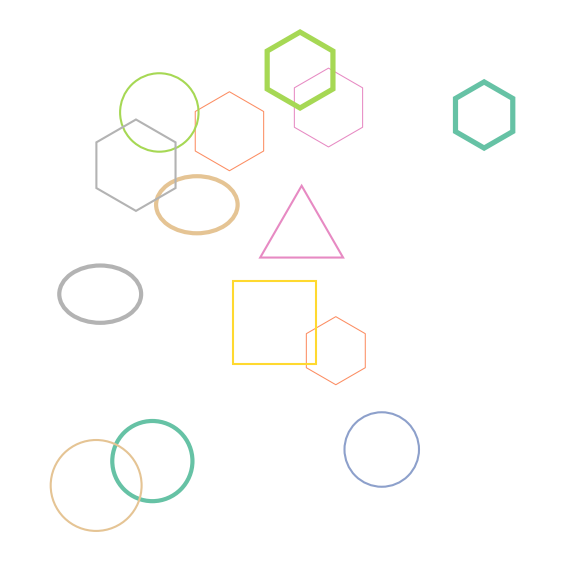[{"shape": "circle", "thickness": 2, "radius": 0.35, "center": [0.264, 0.201]}, {"shape": "hexagon", "thickness": 2.5, "radius": 0.29, "center": [0.838, 0.8]}, {"shape": "hexagon", "thickness": 0.5, "radius": 0.29, "center": [0.581, 0.392]}, {"shape": "hexagon", "thickness": 0.5, "radius": 0.34, "center": [0.397, 0.772]}, {"shape": "circle", "thickness": 1, "radius": 0.32, "center": [0.661, 0.221]}, {"shape": "triangle", "thickness": 1, "radius": 0.41, "center": [0.522, 0.595]}, {"shape": "hexagon", "thickness": 0.5, "radius": 0.34, "center": [0.569, 0.813]}, {"shape": "hexagon", "thickness": 2.5, "radius": 0.33, "center": [0.52, 0.878]}, {"shape": "circle", "thickness": 1, "radius": 0.34, "center": [0.276, 0.804]}, {"shape": "square", "thickness": 1, "radius": 0.36, "center": [0.476, 0.44]}, {"shape": "oval", "thickness": 2, "radius": 0.35, "center": [0.341, 0.645]}, {"shape": "circle", "thickness": 1, "radius": 0.39, "center": [0.166, 0.159]}, {"shape": "oval", "thickness": 2, "radius": 0.35, "center": [0.174, 0.49]}, {"shape": "hexagon", "thickness": 1, "radius": 0.4, "center": [0.235, 0.713]}]